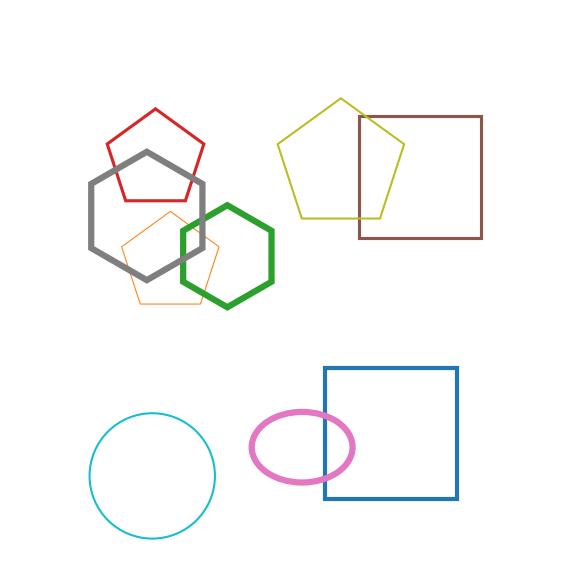[{"shape": "square", "thickness": 2, "radius": 0.57, "center": [0.677, 0.249]}, {"shape": "pentagon", "thickness": 0.5, "radius": 0.44, "center": [0.295, 0.544]}, {"shape": "hexagon", "thickness": 3, "radius": 0.44, "center": [0.394, 0.555]}, {"shape": "pentagon", "thickness": 1.5, "radius": 0.44, "center": [0.269, 0.723]}, {"shape": "square", "thickness": 1.5, "radius": 0.53, "center": [0.728, 0.693]}, {"shape": "oval", "thickness": 3, "radius": 0.44, "center": [0.523, 0.225]}, {"shape": "hexagon", "thickness": 3, "radius": 0.56, "center": [0.254, 0.625]}, {"shape": "pentagon", "thickness": 1, "radius": 0.58, "center": [0.59, 0.714]}, {"shape": "circle", "thickness": 1, "radius": 0.54, "center": [0.264, 0.175]}]